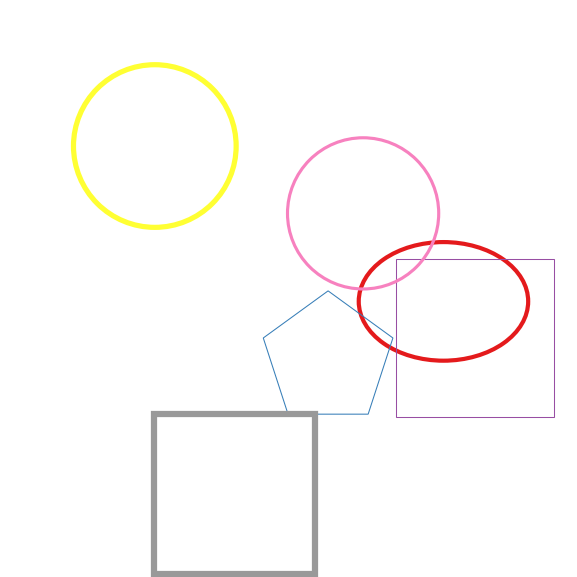[{"shape": "oval", "thickness": 2, "radius": 0.73, "center": [0.768, 0.477]}, {"shape": "pentagon", "thickness": 0.5, "radius": 0.59, "center": [0.568, 0.377]}, {"shape": "square", "thickness": 0.5, "radius": 0.69, "center": [0.823, 0.414]}, {"shape": "circle", "thickness": 2.5, "radius": 0.7, "center": [0.268, 0.746]}, {"shape": "circle", "thickness": 1.5, "radius": 0.65, "center": [0.629, 0.63]}, {"shape": "square", "thickness": 3, "radius": 0.7, "center": [0.406, 0.144]}]